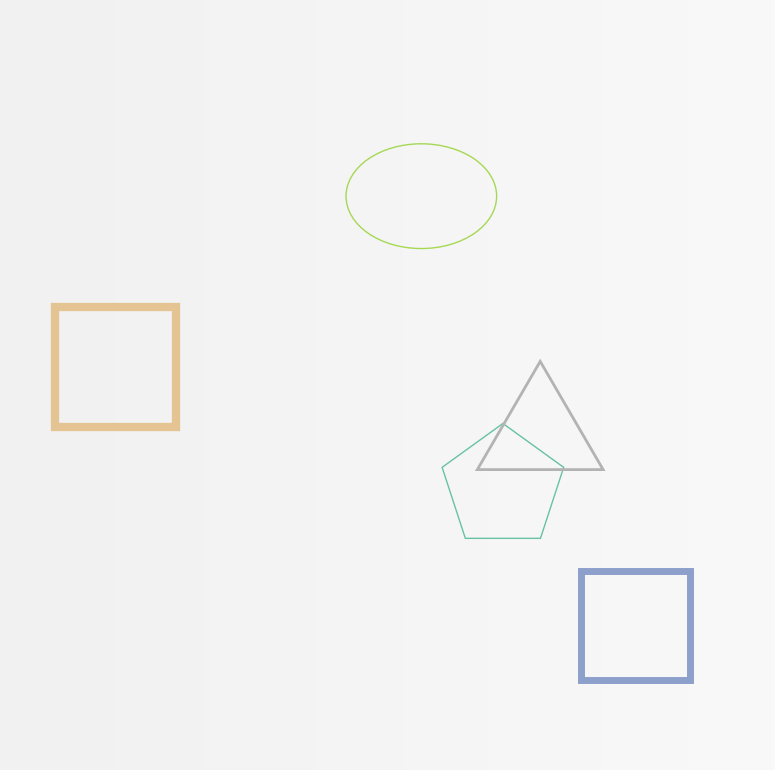[{"shape": "pentagon", "thickness": 0.5, "radius": 0.41, "center": [0.649, 0.368]}, {"shape": "square", "thickness": 2.5, "radius": 0.35, "center": [0.82, 0.187]}, {"shape": "oval", "thickness": 0.5, "radius": 0.49, "center": [0.544, 0.745]}, {"shape": "square", "thickness": 3, "radius": 0.39, "center": [0.15, 0.524]}, {"shape": "triangle", "thickness": 1, "radius": 0.47, "center": [0.697, 0.437]}]